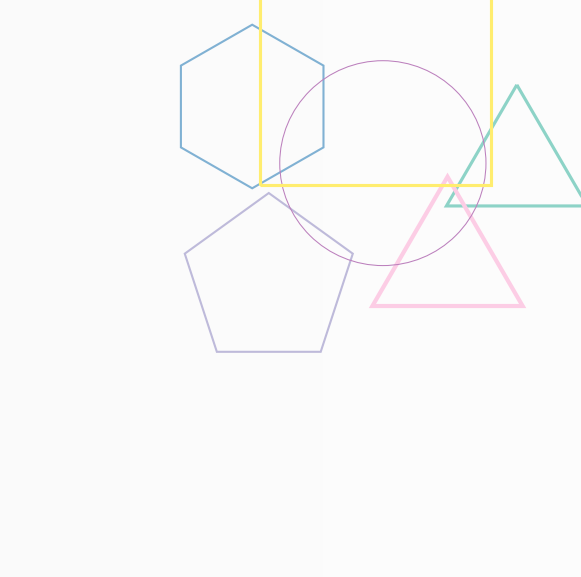[{"shape": "triangle", "thickness": 1.5, "radius": 0.7, "center": [0.889, 0.712]}, {"shape": "pentagon", "thickness": 1, "radius": 0.76, "center": [0.462, 0.513]}, {"shape": "hexagon", "thickness": 1, "radius": 0.71, "center": [0.434, 0.815]}, {"shape": "triangle", "thickness": 2, "radius": 0.75, "center": [0.77, 0.544]}, {"shape": "circle", "thickness": 0.5, "radius": 0.89, "center": [0.659, 0.717]}, {"shape": "square", "thickness": 1.5, "radius": 1.0, "center": [0.646, 0.877]}]